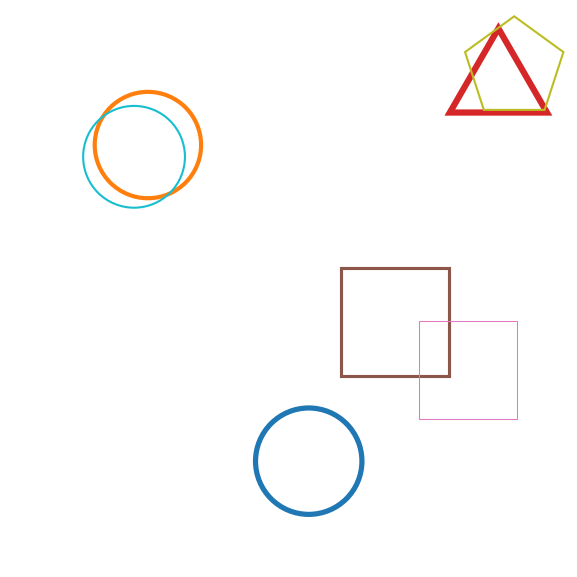[{"shape": "circle", "thickness": 2.5, "radius": 0.46, "center": [0.535, 0.201]}, {"shape": "circle", "thickness": 2, "radius": 0.46, "center": [0.256, 0.748]}, {"shape": "triangle", "thickness": 3, "radius": 0.49, "center": [0.863, 0.853]}, {"shape": "square", "thickness": 1.5, "radius": 0.47, "center": [0.684, 0.442]}, {"shape": "square", "thickness": 0.5, "radius": 0.42, "center": [0.811, 0.359]}, {"shape": "pentagon", "thickness": 1, "radius": 0.45, "center": [0.89, 0.881]}, {"shape": "circle", "thickness": 1, "radius": 0.44, "center": [0.232, 0.728]}]